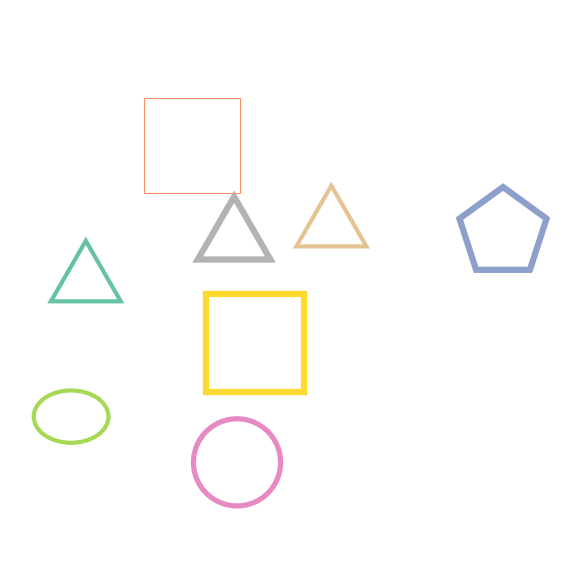[{"shape": "triangle", "thickness": 2, "radius": 0.35, "center": [0.149, 0.512]}, {"shape": "square", "thickness": 0.5, "radius": 0.41, "center": [0.333, 0.747]}, {"shape": "pentagon", "thickness": 3, "radius": 0.4, "center": [0.871, 0.596]}, {"shape": "circle", "thickness": 2.5, "radius": 0.38, "center": [0.41, 0.199]}, {"shape": "oval", "thickness": 2, "radius": 0.32, "center": [0.123, 0.278]}, {"shape": "square", "thickness": 3, "radius": 0.42, "center": [0.442, 0.405]}, {"shape": "triangle", "thickness": 2, "radius": 0.35, "center": [0.574, 0.608]}, {"shape": "triangle", "thickness": 3, "radius": 0.36, "center": [0.405, 0.586]}]